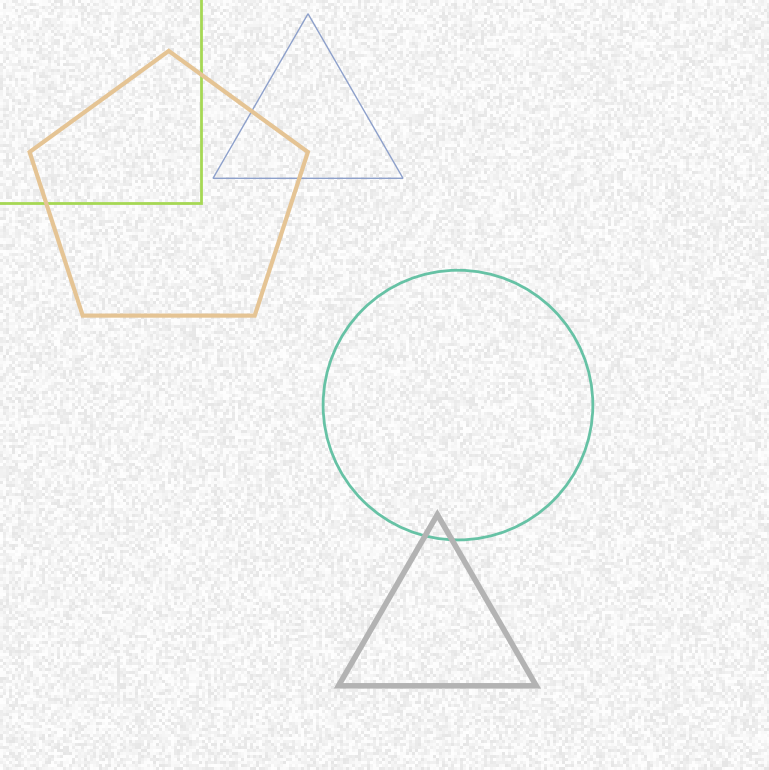[{"shape": "circle", "thickness": 1, "radius": 0.88, "center": [0.595, 0.474]}, {"shape": "triangle", "thickness": 0.5, "radius": 0.71, "center": [0.4, 0.84]}, {"shape": "square", "thickness": 1, "radius": 0.79, "center": [0.103, 0.894]}, {"shape": "pentagon", "thickness": 1.5, "radius": 0.95, "center": [0.219, 0.744]}, {"shape": "triangle", "thickness": 2, "radius": 0.74, "center": [0.568, 0.183]}]